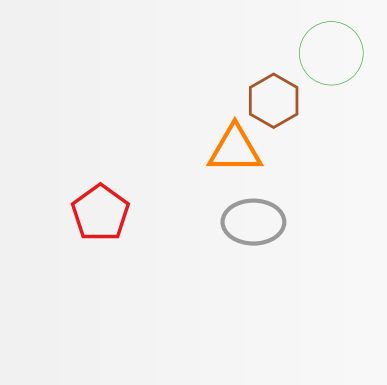[{"shape": "pentagon", "thickness": 2.5, "radius": 0.38, "center": [0.259, 0.447]}, {"shape": "circle", "thickness": 0.5, "radius": 0.41, "center": [0.855, 0.862]}, {"shape": "triangle", "thickness": 3, "radius": 0.38, "center": [0.606, 0.612]}, {"shape": "hexagon", "thickness": 2, "radius": 0.35, "center": [0.706, 0.738]}, {"shape": "oval", "thickness": 3, "radius": 0.4, "center": [0.654, 0.423]}]